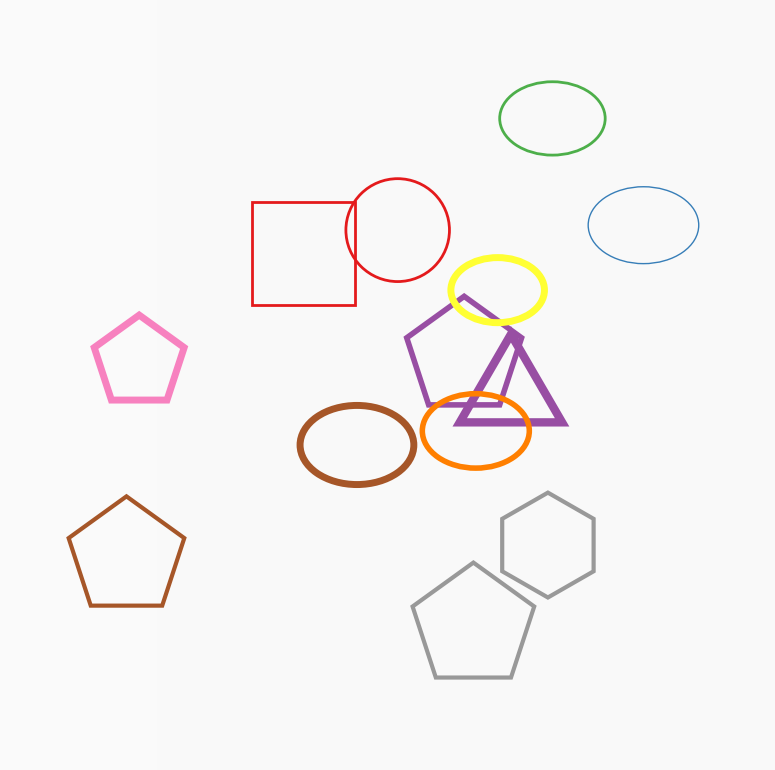[{"shape": "square", "thickness": 1, "radius": 0.33, "center": [0.392, 0.671]}, {"shape": "circle", "thickness": 1, "radius": 0.33, "center": [0.513, 0.701]}, {"shape": "oval", "thickness": 0.5, "radius": 0.36, "center": [0.83, 0.708]}, {"shape": "oval", "thickness": 1, "radius": 0.34, "center": [0.713, 0.846]}, {"shape": "pentagon", "thickness": 2, "radius": 0.39, "center": [0.599, 0.537]}, {"shape": "triangle", "thickness": 3, "radius": 0.38, "center": [0.659, 0.49]}, {"shape": "oval", "thickness": 2, "radius": 0.35, "center": [0.614, 0.44]}, {"shape": "oval", "thickness": 2.5, "radius": 0.3, "center": [0.642, 0.623]}, {"shape": "pentagon", "thickness": 1.5, "radius": 0.39, "center": [0.163, 0.277]}, {"shape": "oval", "thickness": 2.5, "radius": 0.37, "center": [0.461, 0.422]}, {"shape": "pentagon", "thickness": 2.5, "radius": 0.3, "center": [0.18, 0.53]}, {"shape": "hexagon", "thickness": 1.5, "radius": 0.34, "center": [0.707, 0.292]}, {"shape": "pentagon", "thickness": 1.5, "radius": 0.41, "center": [0.611, 0.187]}]